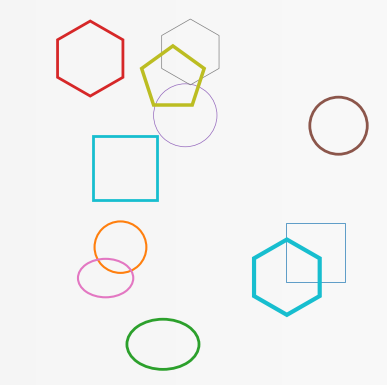[{"shape": "square", "thickness": 0.5, "radius": 0.38, "center": [0.814, 0.343]}, {"shape": "circle", "thickness": 1.5, "radius": 0.33, "center": [0.311, 0.358]}, {"shape": "oval", "thickness": 2, "radius": 0.47, "center": [0.421, 0.106]}, {"shape": "hexagon", "thickness": 2, "radius": 0.49, "center": [0.233, 0.848]}, {"shape": "circle", "thickness": 0.5, "radius": 0.41, "center": [0.478, 0.701]}, {"shape": "circle", "thickness": 2, "radius": 0.37, "center": [0.874, 0.674]}, {"shape": "oval", "thickness": 1.5, "radius": 0.36, "center": [0.273, 0.278]}, {"shape": "hexagon", "thickness": 0.5, "radius": 0.43, "center": [0.491, 0.865]}, {"shape": "pentagon", "thickness": 2.5, "radius": 0.42, "center": [0.446, 0.796]}, {"shape": "hexagon", "thickness": 3, "radius": 0.49, "center": [0.74, 0.28]}, {"shape": "square", "thickness": 2, "radius": 0.41, "center": [0.323, 0.563]}]